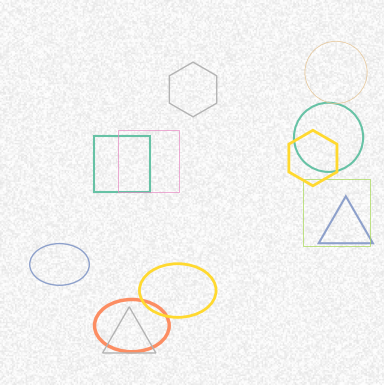[{"shape": "circle", "thickness": 1.5, "radius": 0.45, "center": [0.853, 0.643]}, {"shape": "square", "thickness": 1.5, "radius": 0.36, "center": [0.317, 0.575]}, {"shape": "oval", "thickness": 2.5, "radius": 0.48, "center": [0.343, 0.154]}, {"shape": "triangle", "thickness": 1.5, "radius": 0.41, "center": [0.898, 0.409]}, {"shape": "oval", "thickness": 1, "radius": 0.39, "center": [0.155, 0.313]}, {"shape": "square", "thickness": 0.5, "radius": 0.4, "center": [0.385, 0.582]}, {"shape": "square", "thickness": 0.5, "radius": 0.43, "center": [0.873, 0.447]}, {"shape": "oval", "thickness": 2, "radius": 0.5, "center": [0.462, 0.245]}, {"shape": "hexagon", "thickness": 2, "radius": 0.36, "center": [0.813, 0.59]}, {"shape": "circle", "thickness": 0.5, "radius": 0.4, "center": [0.873, 0.812]}, {"shape": "hexagon", "thickness": 1, "radius": 0.36, "center": [0.501, 0.768]}, {"shape": "triangle", "thickness": 1, "radius": 0.4, "center": [0.336, 0.123]}]